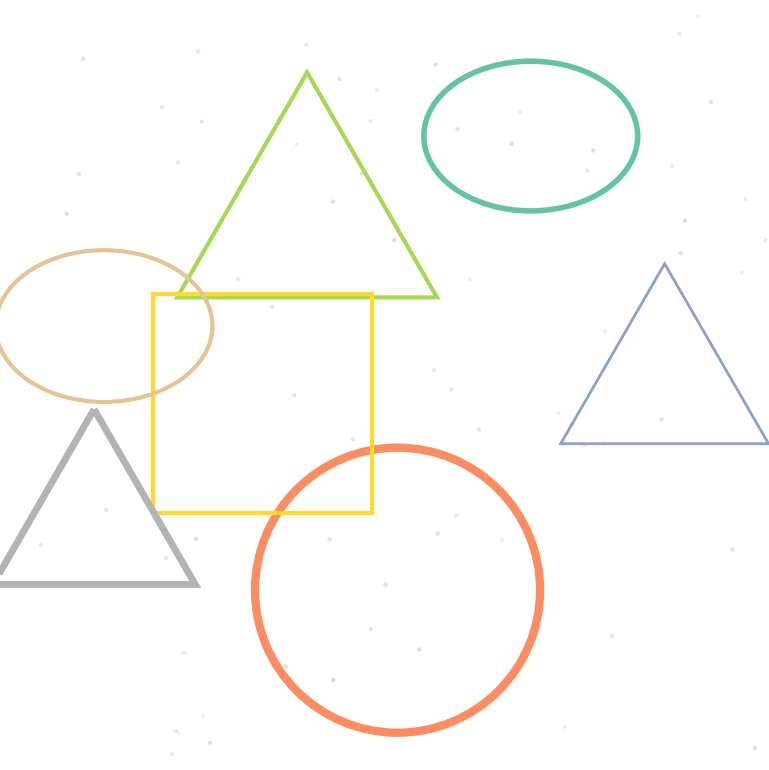[{"shape": "oval", "thickness": 2, "radius": 0.69, "center": [0.689, 0.823]}, {"shape": "circle", "thickness": 3, "radius": 0.93, "center": [0.516, 0.234]}, {"shape": "triangle", "thickness": 1, "radius": 0.78, "center": [0.863, 0.502]}, {"shape": "triangle", "thickness": 1.5, "radius": 0.97, "center": [0.399, 0.711]}, {"shape": "square", "thickness": 1.5, "radius": 0.71, "center": [0.341, 0.476]}, {"shape": "oval", "thickness": 1.5, "radius": 0.7, "center": [0.135, 0.577]}, {"shape": "triangle", "thickness": 2.5, "radius": 0.76, "center": [0.122, 0.317]}]